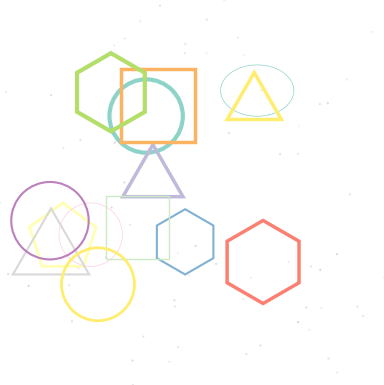[{"shape": "oval", "thickness": 0.5, "radius": 0.48, "center": [0.668, 0.765]}, {"shape": "circle", "thickness": 3, "radius": 0.48, "center": [0.38, 0.699]}, {"shape": "pentagon", "thickness": 2, "radius": 0.45, "center": [0.163, 0.382]}, {"shape": "triangle", "thickness": 2.5, "radius": 0.45, "center": [0.397, 0.534]}, {"shape": "hexagon", "thickness": 2.5, "radius": 0.54, "center": [0.683, 0.319]}, {"shape": "hexagon", "thickness": 1.5, "radius": 0.42, "center": [0.481, 0.372]}, {"shape": "square", "thickness": 2.5, "radius": 0.48, "center": [0.41, 0.725]}, {"shape": "hexagon", "thickness": 3, "radius": 0.51, "center": [0.288, 0.76]}, {"shape": "circle", "thickness": 0.5, "radius": 0.41, "center": [0.236, 0.391]}, {"shape": "triangle", "thickness": 1.5, "radius": 0.57, "center": [0.133, 0.344]}, {"shape": "circle", "thickness": 1.5, "radius": 0.5, "center": [0.13, 0.427]}, {"shape": "square", "thickness": 1, "radius": 0.41, "center": [0.357, 0.409]}, {"shape": "triangle", "thickness": 2.5, "radius": 0.41, "center": [0.66, 0.73]}, {"shape": "circle", "thickness": 2, "radius": 0.47, "center": [0.255, 0.262]}]